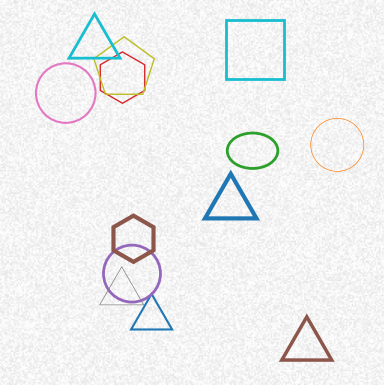[{"shape": "triangle", "thickness": 1.5, "radius": 0.31, "center": [0.394, 0.175]}, {"shape": "triangle", "thickness": 3, "radius": 0.39, "center": [0.599, 0.471]}, {"shape": "circle", "thickness": 0.5, "radius": 0.34, "center": [0.876, 0.624]}, {"shape": "oval", "thickness": 2, "radius": 0.33, "center": [0.656, 0.608]}, {"shape": "hexagon", "thickness": 1, "radius": 0.33, "center": [0.318, 0.798]}, {"shape": "circle", "thickness": 2, "radius": 0.37, "center": [0.343, 0.289]}, {"shape": "triangle", "thickness": 2.5, "radius": 0.37, "center": [0.797, 0.102]}, {"shape": "hexagon", "thickness": 3, "radius": 0.3, "center": [0.347, 0.38]}, {"shape": "circle", "thickness": 1.5, "radius": 0.39, "center": [0.171, 0.758]}, {"shape": "triangle", "thickness": 0.5, "radius": 0.33, "center": [0.316, 0.241]}, {"shape": "pentagon", "thickness": 1, "radius": 0.41, "center": [0.322, 0.822]}, {"shape": "square", "thickness": 2, "radius": 0.38, "center": [0.663, 0.871]}, {"shape": "triangle", "thickness": 2, "radius": 0.38, "center": [0.246, 0.887]}]